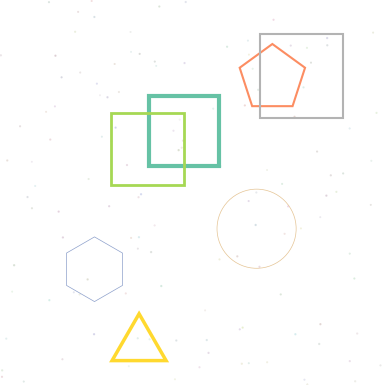[{"shape": "square", "thickness": 3, "radius": 0.45, "center": [0.478, 0.66]}, {"shape": "pentagon", "thickness": 1.5, "radius": 0.45, "center": [0.707, 0.796]}, {"shape": "hexagon", "thickness": 0.5, "radius": 0.42, "center": [0.245, 0.301]}, {"shape": "square", "thickness": 2, "radius": 0.47, "center": [0.384, 0.613]}, {"shape": "triangle", "thickness": 2.5, "radius": 0.41, "center": [0.361, 0.104]}, {"shape": "circle", "thickness": 0.5, "radius": 0.51, "center": [0.666, 0.406]}, {"shape": "square", "thickness": 1.5, "radius": 0.54, "center": [0.783, 0.803]}]